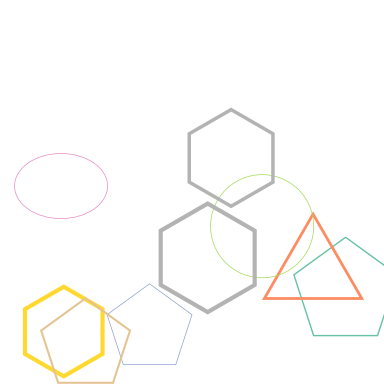[{"shape": "pentagon", "thickness": 1, "radius": 0.71, "center": [0.898, 0.243]}, {"shape": "triangle", "thickness": 2, "radius": 0.73, "center": [0.813, 0.298]}, {"shape": "pentagon", "thickness": 0.5, "radius": 0.58, "center": [0.388, 0.147]}, {"shape": "oval", "thickness": 0.5, "radius": 0.6, "center": [0.159, 0.517]}, {"shape": "circle", "thickness": 0.5, "radius": 0.67, "center": [0.681, 0.412]}, {"shape": "hexagon", "thickness": 3, "radius": 0.58, "center": [0.166, 0.139]}, {"shape": "pentagon", "thickness": 1.5, "radius": 0.61, "center": [0.222, 0.104]}, {"shape": "hexagon", "thickness": 3, "radius": 0.7, "center": [0.539, 0.33]}, {"shape": "hexagon", "thickness": 2.5, "radius": 0.63, "center": [0.6, 0.59]}]